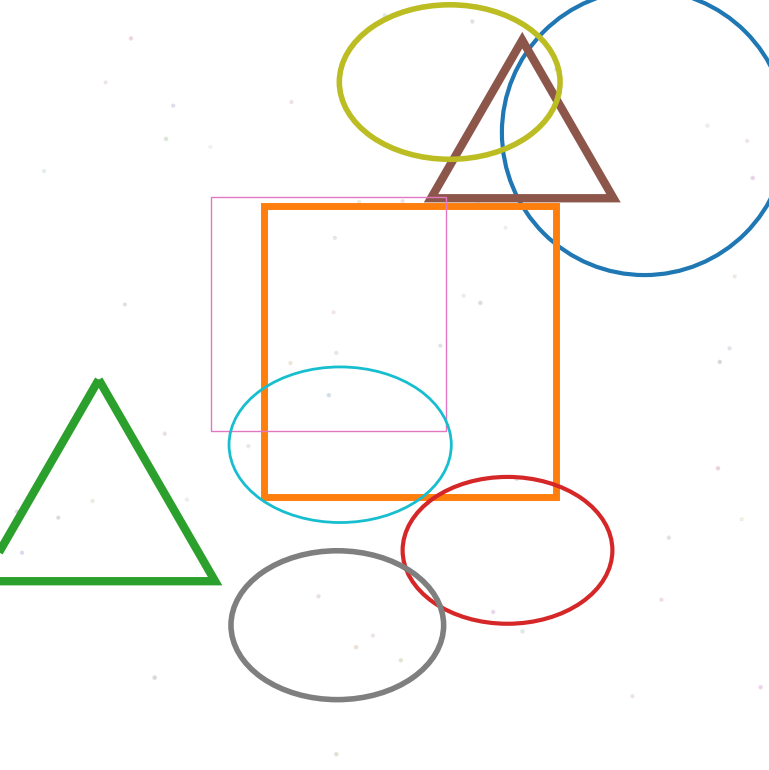[{"shape": "circle", "thickness": 1.5, "radius": 0.93, "center": [0.837, 0.828]}, {"shape": "square", "thickness": 2.5, "radius": 0.95, "center": [0.532, 0.543]}, {"shape": "triangle", "thickness": 3, "radius": 0.87, "center": [0.128, 0.332]}, {"shape": "oval", "thickness": 1.5, "radius": 0.68, "center": [0.659, 0.285]}, {"shape": "triangle", "thickness": 3, "radius": 0.68, "center": [0.678, 0.811]}, {"shape": "square", "thickness": 0.5, "radius": 0.76, "center": [0.427, 0.592]}, {"shape": "oval", "thickness": 2, "radius": 0.69, "center": [0.438, 0.188]}, {"shape": "oval", "thickness": 2, "radius": 0.72, "center": [0.584, 0.893]}, {"shape": "oval", "thickness": 1, "radius": 0.72, "center": [0.442, 0.422]}]